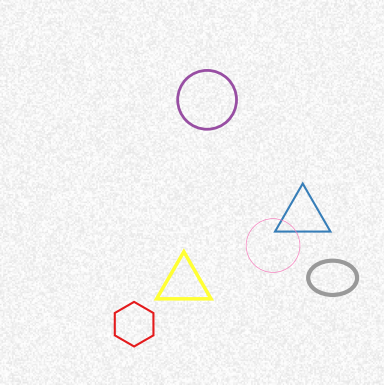[{"shape": "hexagon", "thickness": 1.5, "radius": 0.29, "center": [0.348, 0.158]}, {"shape": "triangle", "thickness": 1.5, "radius": 0.42, "center": [0.786, 0.44]}, {"shape": "circle", "thickness": 2, "radius": 0.38, "center": [0.538, 0.741]}, {"shape": "triangle", "thickness": 2.5, "radius": 0.41, "center": [0.477, 0.265]}, {"shape": "circle", "thickness": 0.5, "radius": 0.35, "center": [0.709, 0.362]}, {"shape": "oval", "thickness": 3, "radius": 0.32, "center": [0.864, 0.278]}]